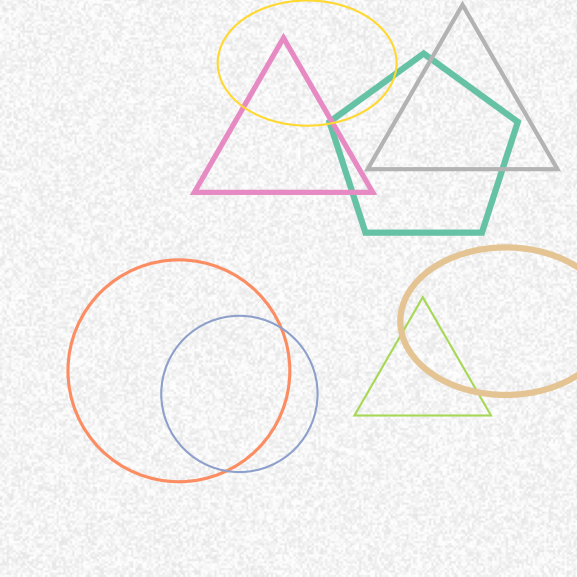[{"shape": "pentagon", "thickness": 3, "radius": 0.86, "center": [0.734, 0.735]}, {"shape": "circle", "thickness": 1.5, "radius": 0.96, "center": [0.31, 0.357]}, {"shape": "circle", "thickness": 1, "radius": 0.68, "center": [0.415, 0.317]}, {"shape": "triangle", "thickness": 2.5, "radius": 0.89, "center": [0.491, 0.755]}, {"shape": "triangle", "thickness": 1, "radius": 0.68, "center": [0.732, 0.348]}, {"shape": "oval", "thickness": 1, "radius": 0.77, "center": [0.532, 0.89]}, {"shape": "oval", "thickness": 3, "radius": 0.91, "center": [0.876, 0.443]}, {"shape": "triangle", "thickness": 2, "radius": 0.95, "center": [0.801, 0.801]}]